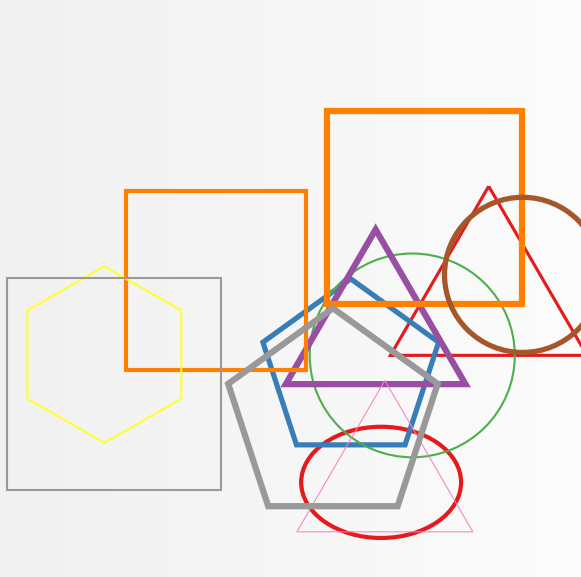[{"shape": "triangle", "thickness": 1.5, "radius": 0.98, "center": [0.841, 0.481]}, {"shape": "oval", "thickness": 2, "radius": 0.69, "center": [0.656, 0.164]}, {"shape": "pentagon", "thickness": 2.5, "radius": 0.79, "center": [0.603, 0.357]}, {"shape": "circle", "thickness": 1, "radius": 0.88, "center": [0.709, 0.384]}, {"shape": "triangle", "thickness": 3, "radius": 0.89, "center": [0.646, 0.423]}, {"shape": "square", "thickness": 2, "radius": 0.77, "center": [0.372, 0.513]}, {"shape": "square", "thickness": 3, "radius": 0.84, "center": [0.73, 0.64]}, {"shape": "hexagon", "thickness": 1, "radius": 0.76, "center": [0.18, 0.385]}, {"shape": "circle", "thickness": 2.5, "radius": 0.67, "center": [0.899, 0.523]}, {"shape": "triangle", "thickness": 0.5, "radius": 0.87, "center": [0.662, 0.166]}, {"shape": "pentagon", "thickness": 3, "radius": 0.95, "center": [0.573, 0.276]}, {"shape": "square", "thickness": 1, "radius": 0.92, "center": [0.196, 0.333]}]